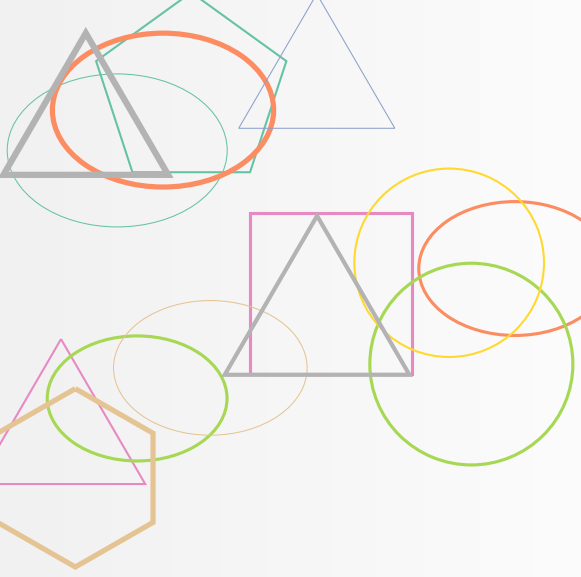[{"shape": "pentagon", "thickness": 1, "radius": 0.86, "center": [0.329, 0.84]}, {"shape": "oval", "thickness": 0.5, "radius": 0.95, "center": [0.202, 0.739]}, {"shape": "oval", "thickness": 1.5, "radius": 0.83, "center": [0.886, 0.534]}, {"shape": "oval", "thickness": 2.5, "radius": 0.95, "center": [0.28, 0.808]}, {"shape": "triangle", "thickness": 0.5, "radius": 0.78, "center": [0.545, 0.855]}, {"shape": "triangle", "thickness": 1, "radius": 0.84, "center": [0.105, 0.245]}, {"shape": "square", "thickness": 1.5, "radius": 0.7, "center": [0.569, 0.491]}, {"shape": "oval", "thickness": 1.5, "radius": 0.77, "center": [0.236, 0.309]}, {"shape": "circle", "thickness": 1.5, "radius": 0.87, "center": [0.811, 0.369]}, {"shape": "circle", "thickness": 1, "radius": 0.82, "center": [0.773, 0.544]}, {"shape": "hexagon", "thickness": 2.5, "radius": 0.77, "center": [0.13, 0.172]}, {"shape": "oval", "thickness": 0.5, "radius": 0.83, "center": [0.362, 0.362]}, {"shape": "triangle", "thickness": 2, "radius": 0.92, "center": [0.545, 0.442]}, {"shape": "triangle", "thickness": 3, "radius": 0.82, "center": [0.148, 0.778]}]